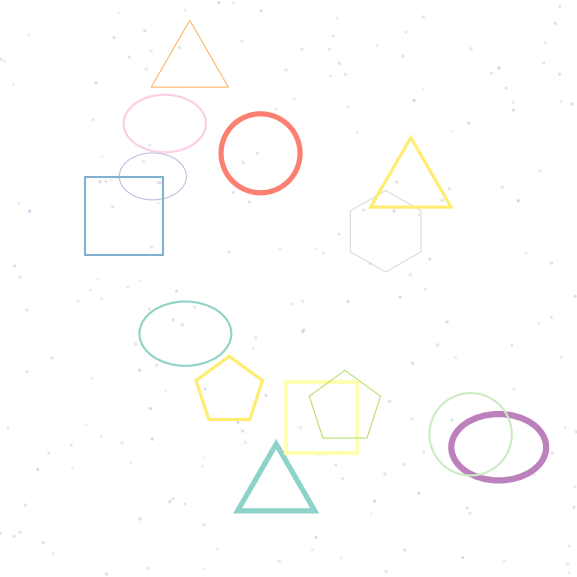[{"shape": "triangle", "thickness": 2.5, "radius": 0.39, "center": [0.478, 0.153]}, {"shape": "oval", "thickness": 1, "radius": 0.4, "center": [0.321, 0.421]}, {"shape": "square", "thickness": 2, "radius": 0.31, "center": [0.556, 0.277]}, {"shape": "oval", "thickness": 0.5, "radius": 0.29, "center": [0.265, 0.694]}, {"shape": "circle", "thickness": 2.5, "radius": 0.34, "center": [0.451, 0.734]}, {"shape": "square", "thickness": 1, "radius": 0.34, "center": [0.214, 0.625]}, {"shape": "triangle", "thickness": 0.5, "radius": 0.39, "center": [0.329, 0.887]}, {"shape": "pentagon", "thickness": 0.5, "radius": 0.32, "center": [0.597, 0.293]}, {"shape": "oval", "thickness": 1, "radius": 0.36, "center": [0.285, 0.785]}, {"shape": "hexagon", "thickness": 0.5, "radius": 0.35, "center": [0.668, 0.599]}, {"shape": "oval", "thickness": 3, "radius": 0.41, "center": [0.864, 0.225]}, {"shape": "circle", "thickness": 1, "radius": 0.36, "center": [0.815, 0.247]}, {"shape": "triangle", "thickness": 1.5, "radius": 0.4, "center": [0.711, 0.681]}, {"shape": "pentagon", "thickness": 1.5, "radius": 0.3, "center": [0.397, 0.322]}]